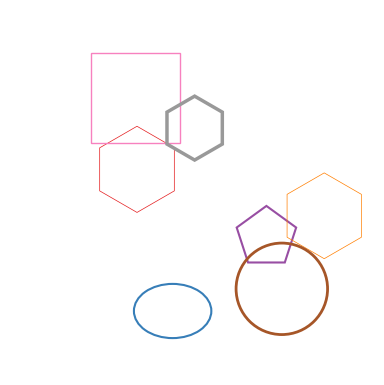[{"shape": "hexagon", "thickness": 0.5, "radius": 0.56, "center": [0.356, 0.56]}, {"shape": "oval", "thickness": 1.5, "radius": 0.5, "center": [0.448, 0.192]}, {"shape": "pentagon", "thickness": 1.5, "radius": 0.41, "center": [0.692, 0.384]}, {"shape": "hexagon", "thickness": 0.5, "radius": 0.56, "center": [0.842, 0.44]}, {"shape": "circle", "thickness": 2, "radius": 0.59, "center": [0.732, 0.25]}, {"shape": "square", "thickness": 1, "radius": 0.58, "center": [0.352, 0.745]}, {"shape": "hexagon", "thickness": 2.5, "radius": 0.41, "center": [0.506, 0.667]}]